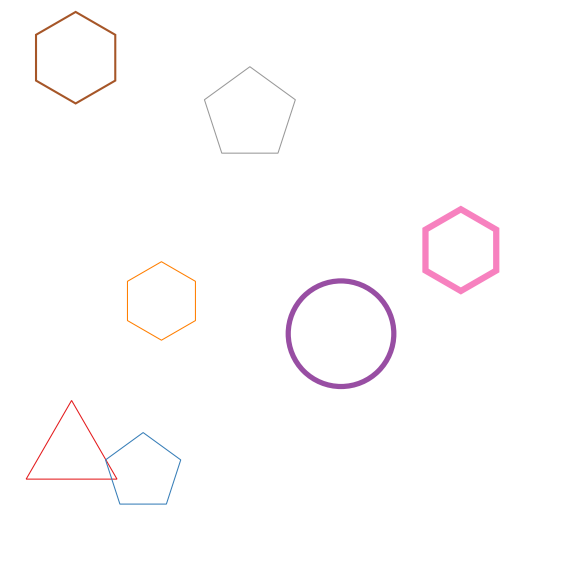[{"shape": "triangle", "thickness": 0.5, "radius": 0.45, "center": [0.124, 0.215]}, {"shape": "pentagon", "thickness": 0.5, "radius": 0.34, "center": [0.248, 0.182]}, {"shape": "circle", "thickness": 2.5, "radius": 0.46, "center": [0.591, 0.421]}, {"shape": "hexagon", "thickness": 0.5, "radius": 0.34, "center": [0.28, 0.478]}, {"shape": "hexagon", "thickness": 1, "radius": 0.4, "center": [0.131, 0.899]}, {"shape": "hexagon", "thickness": 3, "radius": 0.35, "center": [0.798, 0.566]}, {"shape": "pentagon", "thickness": 0.5, "radius": 0.41, "center": [0.433, 0.801]}]